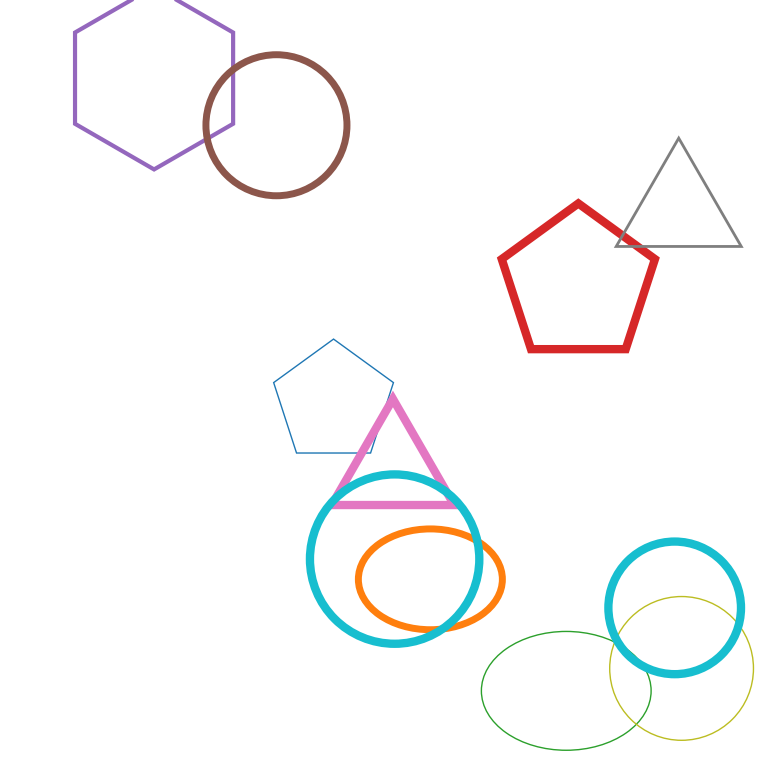[{"shape": "pentagon", "thickness": 0.5, "radius": 0.41, "center": [0.433, 0.478]}, {"shape": "oval", "thickness": 2.5, "radius": 0.47, "center": [0.559, 0.248]}, {"shape": "oval", "thickness": 0.5, "radius": 0.55, "center": [0.735, 0.103]}, {"shape": "pentagon", "thickness": 3, "radius": 0.52, "center": [0.751, 0.631]}, {"shape": "hexagon", "thickness": 1.5, "radius": 0.59, "center": [0.2, 0.899]}, {"shape": "circle", "thickness": 2.5, "radius": 0.46, "center": [0.359, 0.837]}, {"shape": "triangle", "thickness": 3, "radius": 0.46, "center": [0.51, 0.39]}, {"shape": "triangle", "thickness": 1, "radius": 0.47, "center": [0.881, 0.727]}, {"shape": "circle", "thickness": 0.5, "radius": 0.47, "center": [0.885, 0.132]}, {"shape": "circle", "thickness": 3, "radius": 0.55, "center": [0.513, 0.274]}, {"shape": "circle", "thickness": 3, "radius": 0.43, "center": [0.876, 0.211]}]